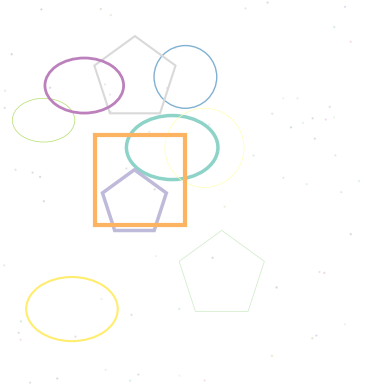[{"shape": "oval", "thickness": 2.5, "radius": 0.59, "center": [0.447, 0.617]}, {"shape": "circle", "thickness": 0.5, "radius": 0.51, "center": [0.531, 0.616]}, {"shape": "pentagon", "thickness": 2.5, "radius": 0.44, "center": [0.349, 0.472]}, {"shape": "circle", "thickness": 1, "radius": 0.41, "center": [0.482, 0.8]}, {"shape": "square", "thickness": 3, "radius": 0.58, "center": [0.364, 0.533]}, {"shape": "oval", "thickness": 0.5, "radius": 0.41, "center": [0.113, 0.688]}, {"shape": "pentagon", "thickness": 1.5, "radius": 0.55, "center": [0.351, 0.795]}, {"shape": "oval", "thickness": 2, "radius": 0.51, "center": [0.219, 0.778]}, {"shape": "pentagon", "thickness": 0.5, "radius": 0.58, "center": [0.576, 0.285]}, {"shape": "oval", "thickness": 1.5, "radius": 0.59, "center": [0.187, 0.197]}]